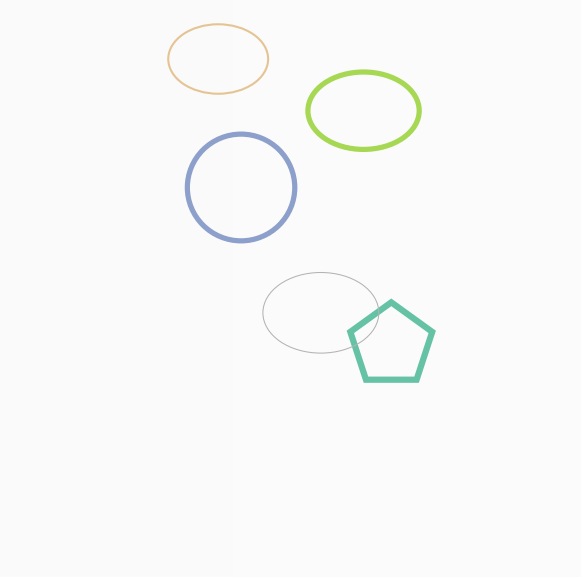[{"shape": "pentagon", "thickness": 3, "radius": 0.37, "center": [0.673, 0.402]}, {"shape": "circle", "thickness": 2.5, "radius": 0.46, "center": [0.415, 0.674]}, {"shape": "oval", "thickness": 2.5, "radius": 0.48, "center": [0.625, 0.807]}, {"shape": "oval", "thickness": 1, "radius": 0.43, "center": [0.375, 0.897]}, {"shape": "oval", "thickness": 0.5, "radius": 0.5, "center": [0.552, 0.457]}]